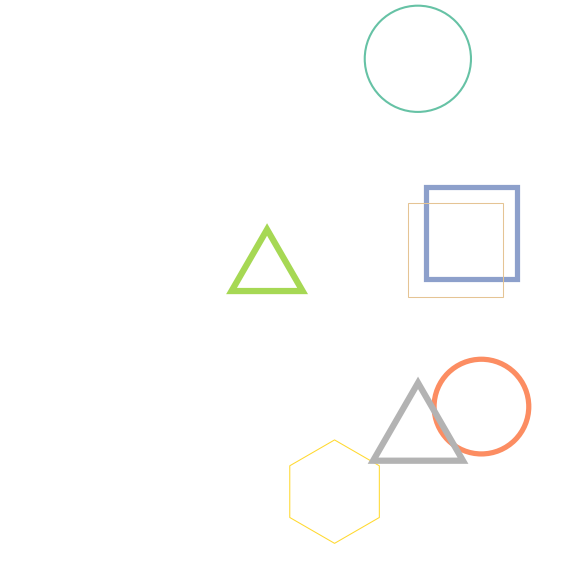[{"shape": "circle", "thickness": 1, "radius": 0.46, "center": [0.724, 0.897]}, {"shape": "circle", "thickness": 2.5, "radius": 0.41, "center": [0.834, 0.295]}, {"shape": "square", "thickness": 2.5, "radius": 0.4, "center": [0.816, 0.596]}, {"shape": "triangle", "thickness": 3, "radius": 0.36, "center": [0.462, 0.531]}, {"shape": "hexagon", "thickness": 0.5, "radius": 0.45, "center": [0.579, 0.148]}, {"shape": "square", "thickness": 0.5, "radius": 0.41, "center": [0.789, 0.566]}, {"shape": "triangle", "thickness": 3, "radius": 0.45, "center": [0.724, 0.246]}]